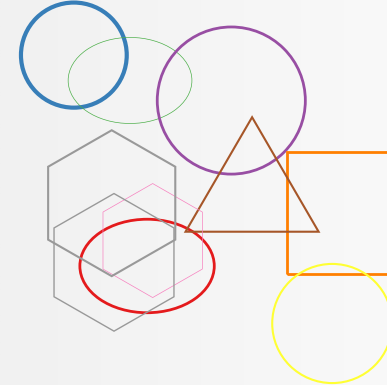[{"shape": "oval", "thickness": 2, "radius": 0.87, "center": [0.38, 0.309]}, {"shape": "circle", "thickness": 3, "radius": 0.68, "center": [0.191, 0.857]}, {"shape": "oval", "thickness": 0.5, "radius": 0.8, "center": [0.336, 0.791]}, {"shape": "circle", "thickness": 2, "radius": 0.96, "center": [0.597, 0.739]}, {"shape": "square", "thickness": 2, "radius": 0.79, "center": [0.899, 0.446]}, {"shape": "circle", "thickness": 1.5, "radius": 0.77, "center": [0.857, 0.16]}, {"shape": "triangle", "thickness": 1.5, "radius": 0.99, "center": [0.651, 0.497]}, {"shape": "hexagon", "thickness": 0.5, "radius": 0.74, "center": [0.394, 0.375]}, {"shape": "hexagon", "thickness": 1, "radius": 0.89, "center": [0.294, 0.319]}, {"shape": "hexagon", "thickness": 1.5, "radius": 0.95, "center": [0.288, 0.472]}]